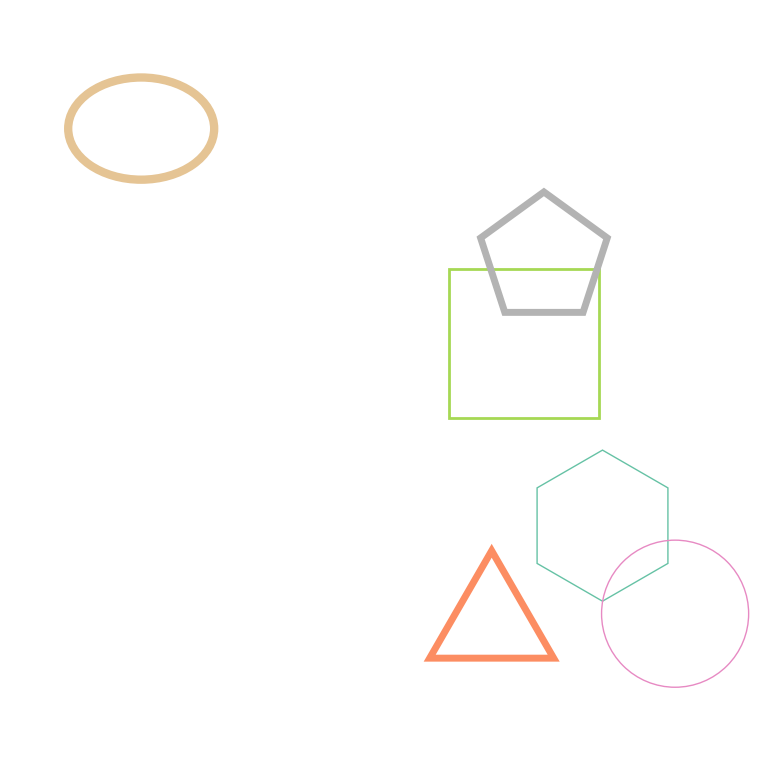[{"shape": "hexagon", "thickness": 0.5, "radius": 0.49, "center": [0.782, 0.317]}, {"shape": "triangle", "thickness": 2.5, "radius": 0.46, "center": [0.639, 0.192]}, {"shape": "circle", "thickness": 0.5, "radius": 0.48, "center": [0.877, 0.203]}, {"shape": "square", "thickness": 1, "radius": 0.49, "center": [0.68, 0.554]}, {"shape": "oval", "thickness": 3, "radius": 0.47, "center": [0.183, 0.833]}, {"shape": "pentagon", "thickness": 2.5, "radius": 0.43, "center": [0.706, 0.664]}]